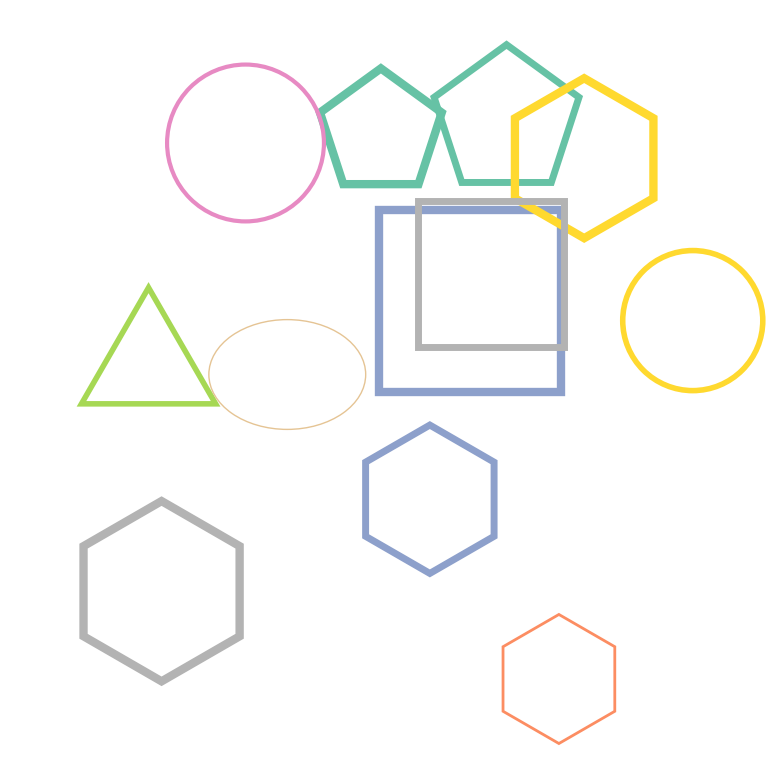[{"shape": "pentagon", "thickness": 2.5, "radius": 0.49, "center": [0.658, 0.843]}, {"shape": "pentagon", "thickness": 3, "radius": 0.42, "center": [0.495, 0.828]}, {"shape": "hexagon", "thickness": 1, "radius": 0.42, "center": [0.726, 0.118]}, {"shape": "hexagon", "thickness": 2.5, "radius": 0.48, "center": [0.558, 0.352]}, {"shape": "square", "thickness": 3, "radius": 0.59, "center": [0.61, 0.609]}, {"shape": "circle", "thickness": 1.5, "radius": 0.51, "center": [0.319, 0.814]}, {"shape": "triangle", "thickness": 2, "radius": 0.5, "center": [0.193, 0.526]}, {"shape": "hexagon", "thickness": 3, "radius": 0.52, "center": [0.759, 0.795]}, {"shape": "circle", "thickness": 2, "radius": 0.45, "center": [0.9, 0.584]}, {"shape": "oval", "thickness": 0.5, "radius": 0.51, "center": [0.373, 0.514]}, {"shape": "hexagon", "thickness": 3, "radius": 0.59, "center": [0.21, 0.232]}, {"shape": "square", "thickness": 2.5, "radius": 0.47, "center": [0.637, 0.644]}]